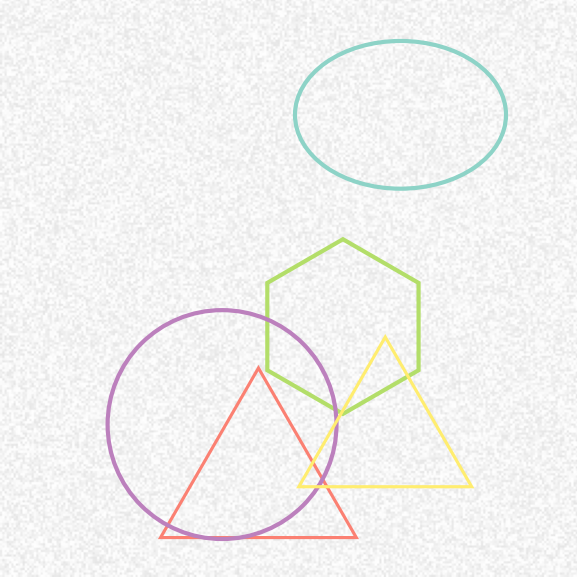[{"shape": "oval", "thickness": 2, "radius": 0.91, "center": [0.694, 0.8]}, {"shape": "triangle", "thickness": 1.5, "radius": 0.98, "center": [0.448, 0.166]}, {"shape": "hexagon", "thickness": 2, "radius": 0.76, "center": [0.594, 0.434]}, {"shape": "circle", "thickness": 2, "radius": 0.99, "center": [0.385, 0.264]}, {"shape": "triangle", "thickness": 1.5, "radius": 0.86, "center": [0.667, 0.243]}]